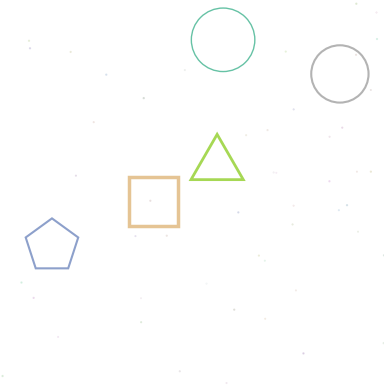[{"shape": "circle", "thickness": 1, "radius": 0.41, "center": [0.579, 0.897]}, {"shape": "pentagon", "thickness": 1.5, "radius": 0.36, "center": [0.135, 0.361]}, {"shape": "triangle", "thickness": 2, "radius": 0.39, "center": [0.564, 0.573]}, {"shape": "square", "thickness": 2.5, "radius": 0.32, "center": [0.399, 0.477]}, {"shape": "circle", "thickness": 1.5, "radius": 0.37, "center": [0.883, 0.808]}]